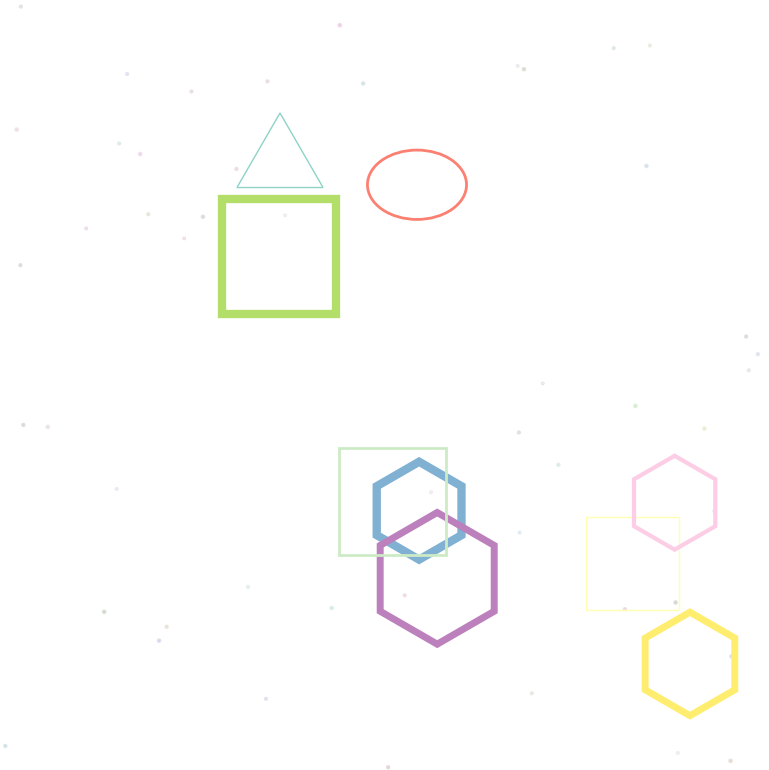[{"shape": "triangle", "thickness": 0.5, "radius": 0.32, "center": [0.364, 0.789]}, {"shape": "square", "thickness": 0.5, "radius": 0.3, "center": [0.821, 0.268]}, {"shape": "oval", "thickness": 1, "radius": 0.32, "center": [0.542, 0.76]}, {"shape": "hexagon", "thickness": 3, "radius": 0.32, "center": [0.544, 0.337]}, {"shape": "square", "thickness": 3, "radius": 0.37, "center": [0.362, 0.667]}, {"shape": "hexagon", "thickness": 1.5, "radius": 0.3, "center": [0.876, 0.347]}, {"shape": "hexagon", "thickness": 2.5, "radius": 0.43, "center": [0.568, 0.249]}, {"shape": "square", "thickness": 1, "radius": 0.35, "center": [0.509, 0.349]}, {"shape": "hexagon", "thickness": 2.5, "radius": 0.34, "center": [0.896, 0.138]}]